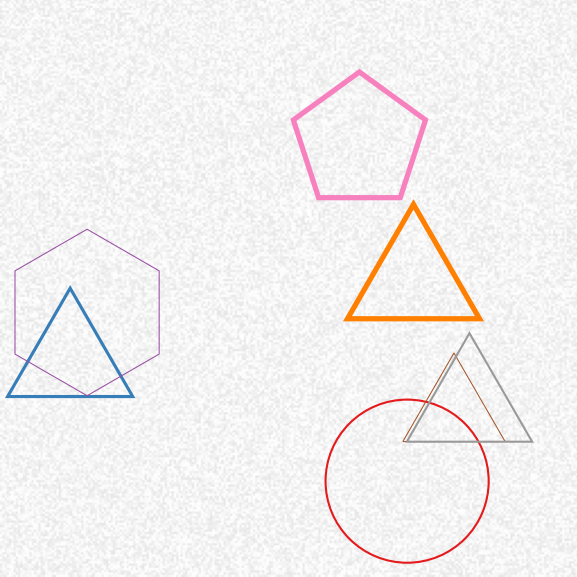[{"shape": "circle", "thickness": 1, "radius": 0.71, "center": [0.705, 0.166]}, {"shape": "triangle", "thickness": 1.5, "radius": 0.63, "center": [0.121, 0.375]}, {"shape": "hexagon", "thickness": 0.5, "radius": 0.72, "center": [0.151, 0.458]}, {"shape": "triangle", "thickness": 2.5, "radius": 0.66, "center": [0.716, 0.513]}, {"shape": "triangle", "thickness": 0.5, "radius": 0.51, "center": [0.786, 0.286]}, {"shape": "pentagon", "thickness": 2.5, "radius": 0.6, "center": [0.622, 0.754]}, {"shape": "triangle", "thickness": 1, "radius": 0.63, "center": [0.813, 0.297]}]